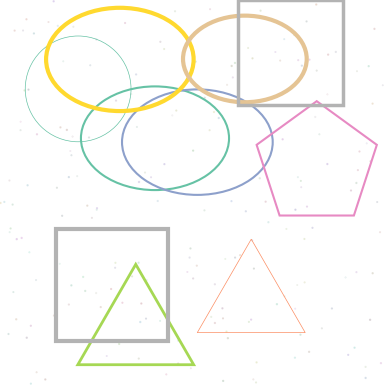[{"shape": "circle", "thickness": 0.5, "radius": 0.69, "center": [0.203, 0.769]}, {"shape": "oval", "thickness": 1.5, "radius": 0.96, "center": [0.403, 0.641]}, {"shape": "triangle", "thickness": 0.5, "radius": 0.81, "center": [0.653, 0.217]}, {"shape": "oval", "thickness": 1.5, "radius": 0.98, "center": [0.513, 0.631]}, {"shape": "pentagon", "thickness": 1.5, "radius": 0.82, "center": [0.823, 0.573]}, {"shape": "triangle", "thickness": 2, "radius": 0.87, "center": [0.353, 0.14]}, {"shape": "oval", "thickness": 3, "radius": 0.96, "center": [0.311, 0.846]}, {"shape": "oval", "thickness": 3, "radius": 0.8, "center": [0.636, 0.847]}, {"shape": "square", "thickness": 2.5, "radius": 0.68, "center": [0.755, 0.863]}, {"shape": "square", "thickness": 3, "radius": 0.73, "center": [0.291, 0.259]}]